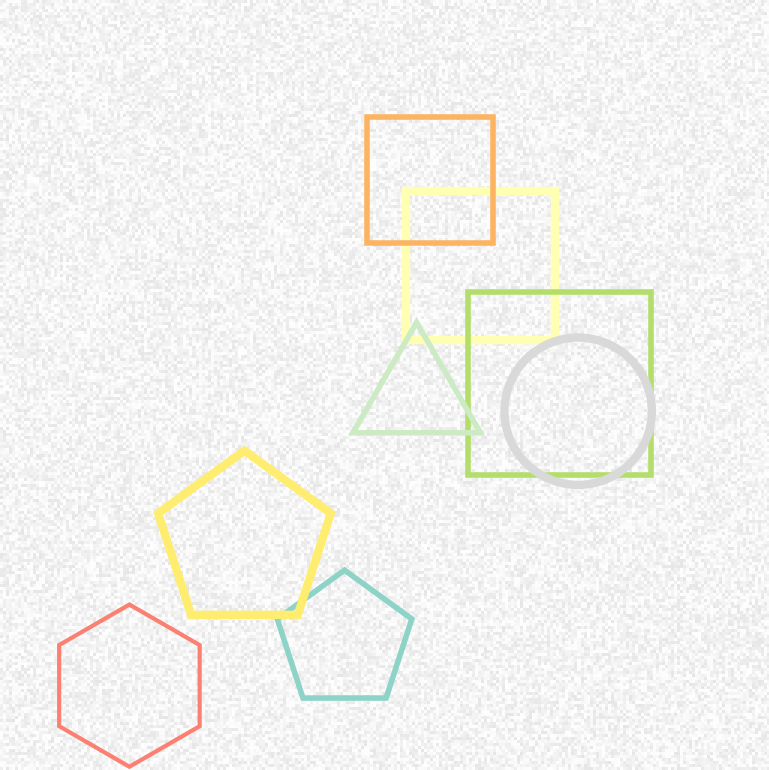[{"shape": "pentagon", "thickness": 2, "radius": 0.46, "center": [0.447, 0.168]}, {"shape": "square", "thickness": 3, "radius": 0.48, "center": [0.624, 0.655]}, {"shape": "hexagon", "thickness": 1.5, "radius": 0.53, "center": [0.168, 0.11]}, {"shape": "square", "thickness": 2, "radius": 0.41, "center": [0.559, 0.766]}, {"shape": "square", "thickness": 2, "radius": 0.59, "center": [0.727, 0.502]}, {"shape": "circle", "thickness": 3, "radius": 0.48, "center": [0.751, 0.466]}, {"shape": "triangle", "thickness": 2, "radius": 0.48, "center": [0.541, 0.486]}, {"shape": "pentagon", "thickness": 3, "radius": 0.59, "center": [0.317, 0.297]}]